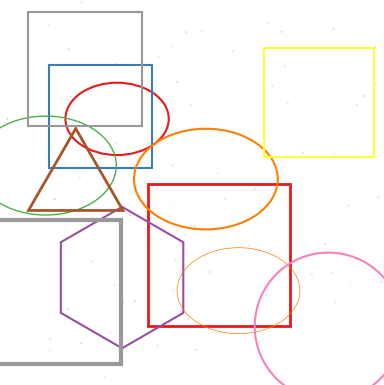[{"shape": "square", "thickness": 2, "radius": 0.92, "center": [0.568, 0.338]}, {"shape": "oval", "thickness": 1.5, "radius": 0.67, "center": [0.304, 0.691]}, {"shape": "square", "thickness": 1.5, "radius": 0.67, "center": [0.26, 0.698]}, {"shape": "oval", "thickness": 1, "radius": 0.92, "center": [0.119, 0.57]}, {"shape": "hexagon", "thickness": 1.5, "radius": 0.92, "center": [0.317, 0.279]}, {"shape": "oval", "thickness": 1.5, "radius": 0.93, "center": [0.535, 0.535]}, {"shape": "oval", "thickness": 0.5, "radius": 0.8, "center": [0.619, 0.245]}, {"shape": "square", "thickness": 1.5, "radius": 0.71, "center": [0.828, 0.734]}, {"shape": "triangle", "thickness": 2, "radius": 0.71, "center": [0.197, 0.524]}, {"shape": "circle", "thickness": 1.5, "radius": 0.96, "center": [0.853, 0.152]}, {"shape": "square", "thickness": 3, "radius": 0.94, "center": [0.127, 0.24]}, {"shape": "square", "thickness": 1.5, "radius": 0.74, "center": [0.221, 0.82]}]